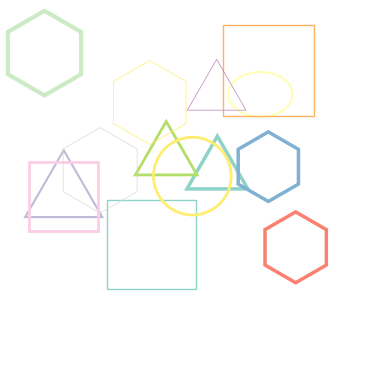[{"shape": "square", "thickness": 1, "radius": 0.58, "center": [0.393, 0.364]}, {"shape": "triangle", "thickness": 2.5, "radius": 0.46, "center": [0.565, 0.555]}, {"shape": "oval", "thickness": 1.5, "radius": 0.42, "center": [0.676, 0.755]}, {"shape": "triangle", "thickness": 1.5, "radius": 0.58, "center": [0.165, 0.494]}, {"shape": "hexagon", "thickness": 2.5, "radius": 0.46, "center": [0.768, 0.358]}, {"shape": "hexagon", "thickness": 2.5, "radius": 0.45, "center": [0.697, 0.567]}, {"shape": "square", "thickness": 1, "radius": 0.59, "center": [0.697, 0.817]}, {"shape": "triangle", "thickness": 2, "radius": 0.46, "center": [0.432, 0.592]}, {"shape": "square", "thickness": 2, "radius": 0.45, "center": [0.165, 0.489]}, {"shape": "hexagon", "thickness": 0.5, "radius": 0.55, "center": [0.26, 0.558]}, {"shape": "triangle", "thickness": 0.5, "radius": 0.44, "center": [0.563, 0.758]}, {"shape": "hexagon", "thickness": 3, "radius": 0.55, "center": [0.116, 0.862]}, {"shape": "circle", "thickness": 2, "radius": 0.5, "center": [0.5, 0.543]}, {"shape": "hexagon", "thickness": 0.5, "radius": 0.55, "center": [0.389, 0.734]}]